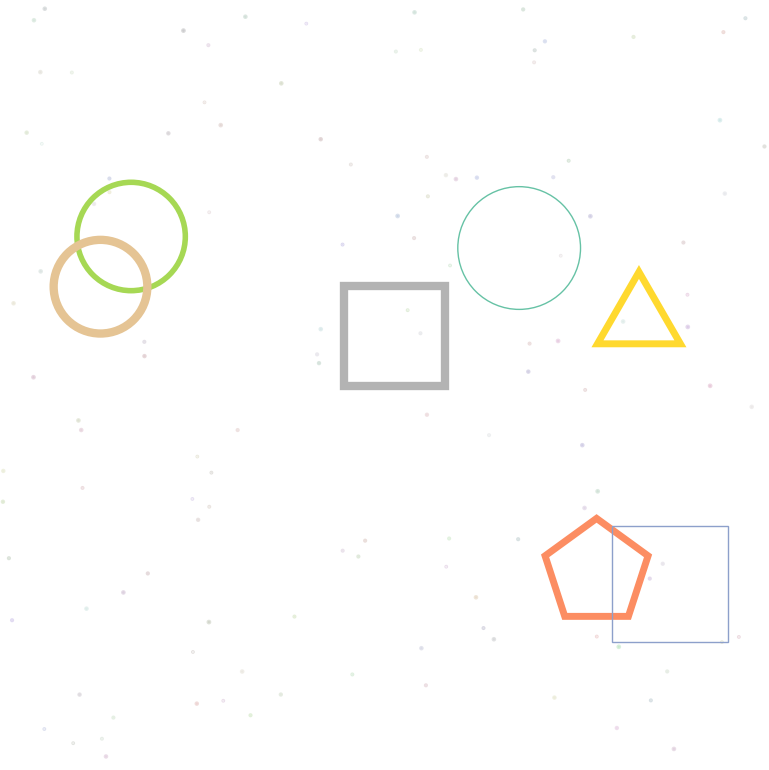[{"shape": "circle", "thickness": 0.5, "radius": 0.4, "center": [0.674, 0.678]}, {"shape": "pentagon", "thickness": 2.5, "radius": 0.35, "center": [0.775, 0.256]}, {"shape": "square", "thickness": 0.5, "radius": 0.38, "center": [0.87, 0.242]}, {"shape": "circle", "thickness": 2, "radius": 0.35, "center": [0.17, 0.693]}, {"shape": "triangle", "thickness": 2.5, "radius": 0.31, "center": [0.83, 0.585]}, {"shape": "circle", "thickness": 3, "radius": 0.3, "center": [0.131, 0.628]}, {"shape": "square", "thickness": 3, "radius": 0.33, "center": [0.512, 0.563]}]